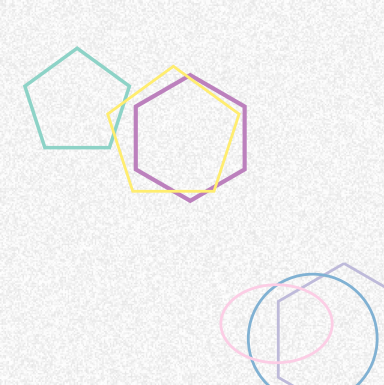[{"shape": "pentagon", "thickness": 2.5, "radius": 0.71, "center": [0.2, 0.732]}, {"shape": "hexagon", "thickness": 2, "radius": 0.99, "center": [0.894, 0.118]}, {"shape": "circle", "thickness": 2, "radius": 0.84, "center": [0.812, 0.121]}, {"shape": "oval", "thickness": 2, "radius": 0.72, "center": [0.718, 0.159]}, {"shape": "hexagon", "thickness": 3, "radius": 0.82, "center": [0.494, 0.642]}, {"shape": "pentagon", "thickness": 2, "radius": 0.9, "center": [0.45, 0.648]}]